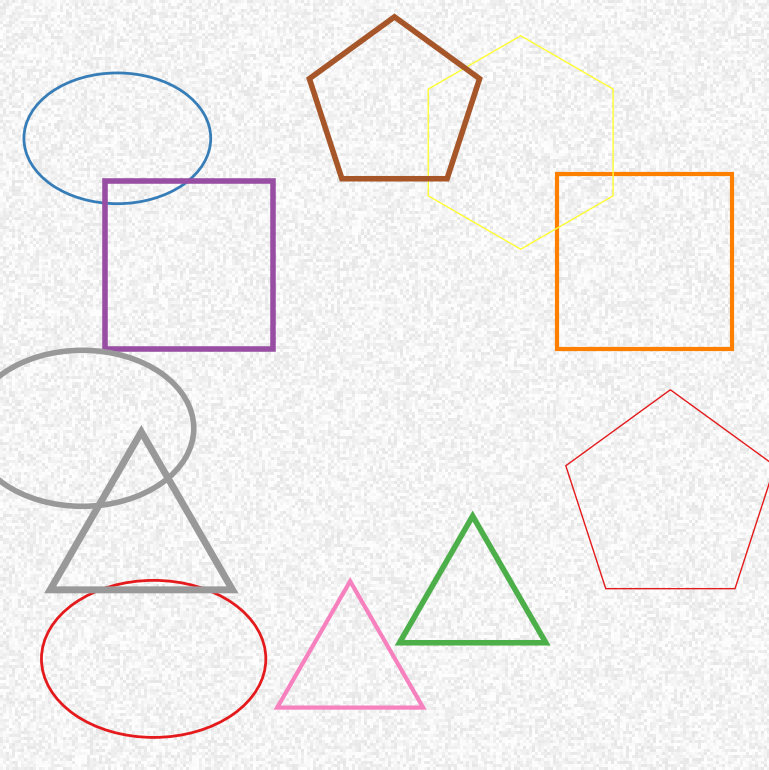[{"shape": "pentagon", "thickness": 0.5, "radius": 0.71, "center": [0.871, 0.351]}, {"shape": "oval", "thickness": 1, "radius": 0.73, "center": [0.2, 0.144]}, {"shape": "oval", "thickness": 1, "radius": 0.61, "center": [0.152, 0.82]}, {"shape": "triangle", "thickness": 2, "radius": 0.55, "center": [0.614, 0.22]}, {"shape": "square", "thickness": 2, "radius": 0.55, "center": [0.245, 0.656]}, {"shape": "square", "thickness": 1.5, "radius": 0.57, "center": [0.837, 0.66]}, {"shape": "hexagon", "thickness": 0.5, "radius": 0.69, "center": [0.676, 0.815]}, {"shape": "pentagon", "thickness": 2, "radius": 0.58, "center": [0.512, 0.862]}, {"shape": "triangle", "thickness": 1.5, "radius": 0.55, "center": [0.455, 0.136]}, {"shape": "oval", "thickness": 2, "radius": 0.72, "center": [0.107, 0.444]}, {"shape": "triangle", "thickness": 2.5, "radius": 0.68, "center": [0.184, 0.302]}]